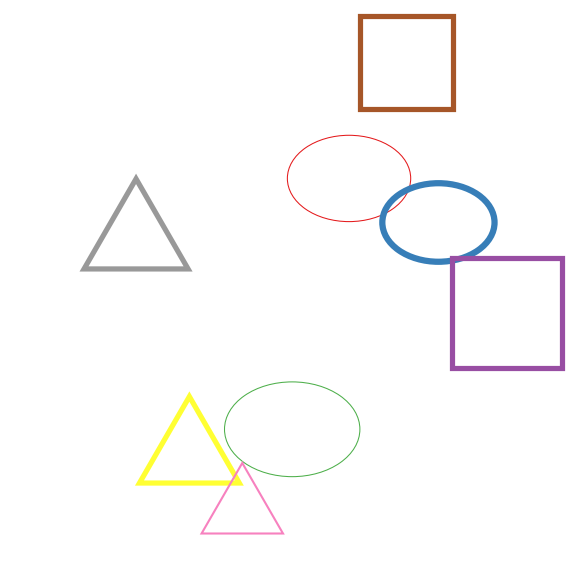[{"shape": "oval", "thickness": 0.5, "radius": 0.53, "center": [0.604, 0.69]}, {"shape": "oval", "thickness": 3, "radius": 0.49, "center": [0.759, 0.614]}, {"shape": "oval", "thickness": 0.5, "radius": 0.59, "center": [0.506, 0.256]}, {"shape": "square", "thickness": 2.5, "radius": 0.48, "center": [0.878, 0.457]}, {"shape": "triangle", "thickness": 2.5, "radius": 0.5, "center": [0.328, 0.213]}, {"shape": "square", "thickness": 2.5, "radius": 0.4, "center": [0.704, 0.891]}, {"shape": "triangle", "thickness": 1, "radius": 0.41, "center": [0.42, 0.116]}, {"shape": "triangle", "thickness": 2.5, "radius": 0.52, "center": [0.236, 0.585]}]